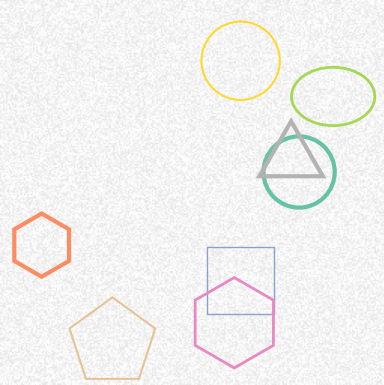[{"shape": "circle", "thickness": 3, "radius": 0.46, "center": [0.777, 0.553]}, {"shape": "hexagon", "thickness": 3, "radius": 0.41, "center": [0.108, 0.363]}, {"shape": "square", "thickness": 1, "radius": 0.43, "center": [0.625, 0.272]}, {"shape": "hexagon", "thickness": 2, "radius": 0.59, "center": [0.609, 0.162]}, {"shape": "oval", "thickness": 2, "radius": 0.54, "center": [0.865, 0.749]}, {"shape": "circle", "thickness": 1.5, "radius": 0.51, "center": [0.625, 0.842]}, {"shape": "pentagon", "thickness": 1.5, "radius": 0.59, "center": [0.292, 0.111]}, {"shape": "triangle", "thickness": 3, "radius": 0.48, "center": [0.756, 0.59]}]